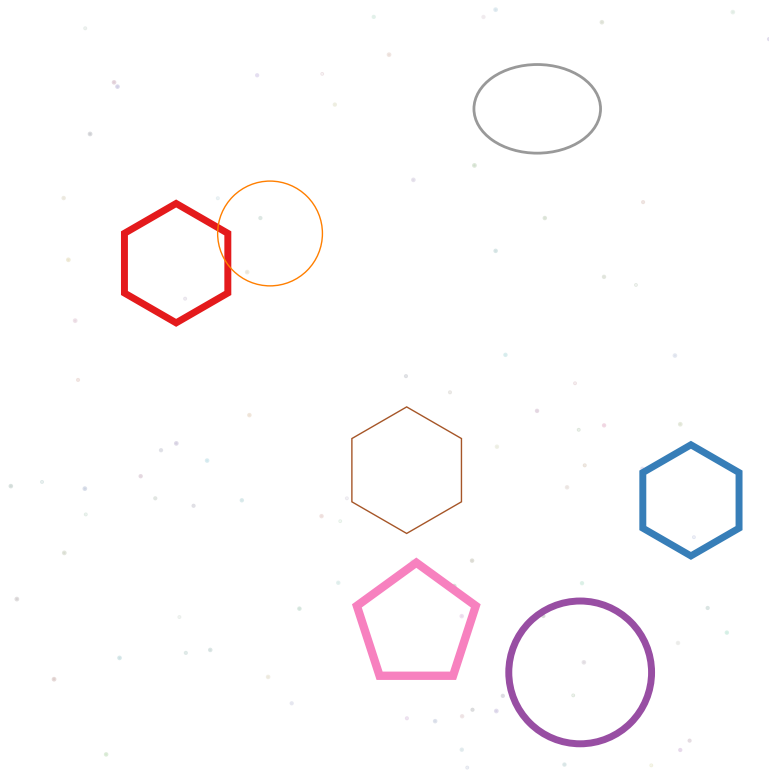[{"shape": "hexagon", "thickness": 2.5, "radius": 0.39, "center": [0.229, 0.658]}, {"shape": "hexagon", "thickness": 2.5, "radius": 0.36, "center": [0.897, 0.35]}, {"shape": "circle", "thickness": 2.5, "radius": 0.46, "center": [0.753, 0.127]}, {"shape": "circle", "thickness": 0.5, "radius": 0.34, "center": [0.351, 0.697]}, {"shape": "hexagon", "thickness": 0.5, "radius": 0.41, "center": [0.528, 0.389]}, {"shape": "pentagon", "thickness": 3, "radius": 0.41, "center": [0.541, 0.188]}, {"shape": "oval", "thickness": 1, "radius": 0.41, "center": [0.698, 0.859]}]